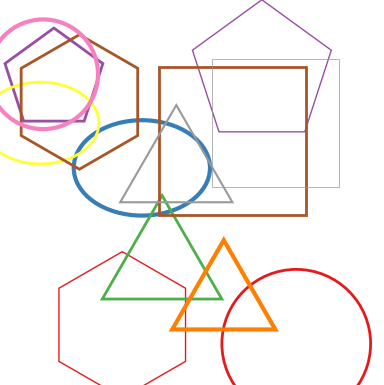[{"shape": "circle", "thickness": 2, "radius": 0.97, "center": [0.769, 0.107]}, {"shape": "hexagon", "thickness": 1, "radius": 0.95, "center": [0.318, 0.156]}, {"shape": "oval", "thickness": 3, "radius": 0.88, "center": [0.368, 0.564]}, {"shape": "triangle", "thickness": 2, "radius": 0.9, "center": [0.421, 0.313]}, {"shape": "pentagon", "thickness": 1, "radius": 0.95, "center": [0.68, 0.811]}, {"shape": "pentagon", "thickness": 2, "radius": 0.67, "center": [0.14, 0.794]}, {"shape": "triangle", "thickness": 3, "radius": 0.77, "center": [0.581, 0.222]}, {"shape": "oval", "thickness": 2, "radius": 0.76, "center": [0.105, 0.68]}, {"shape": "square", "thickness": 2, "radius": 0.96, "center": [0.603, 0.634]}, {"shape": "hexagon", "thickness": 2, "radius": 0.87, "center": [0.206, 0.735]}, {"shape": "circle", "thickness": 3, "radius": 0.71, "center": [0.112, 0.807]}, {"shape": "square", "thickness": 0.5, "radius": 0.83, "center": [0.715, 0.681]}, {"shape": "triangle", "thickness": 1.5, "radius": 0.84, "center": [0.458, 0.559]}]